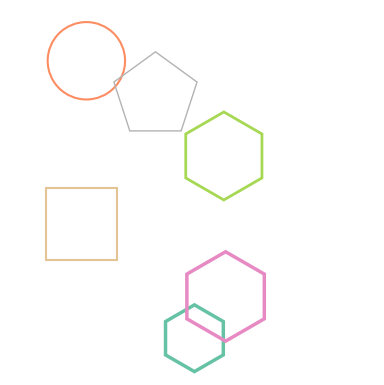[{"shape": "hexagon", "thickness": 2.5, "radius": 0.43, "center": [0.505, 0.121]}, {"shape": "circle", "thickness": 1.5, "radius": 0.5, "center": [0.224, 0.842]}, {"shape": "hexagon", "thickness": 2.5, "radius": 0.58, "center": [0.586, 0.23]}, {"shape": "hexagon", "thickness": 2, "radius": 0.57, "center": [0.581, 0.595]}, {"shape": "square", "thickness": 1.5, "radius": 0.46, "center": [0.212, 0.418]}, {"shape": "pentagon", "thickness": 1, "radius": 0.57, "center": [0.404, 0.752]}]